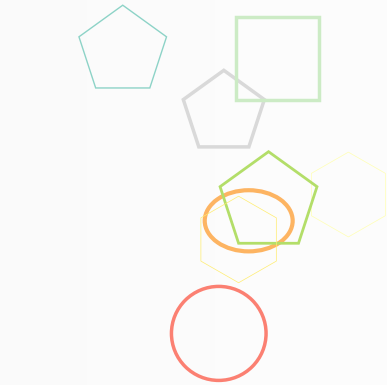[{"shape": "pentagon", "thickness": 1, "radius": 0.59, "center": [0.317, 0.868]}, {"shape": "hexagon", "thickness": 0.5, "radius": 0.55, "center": [0.899, 0.495]}, {"shape": "circle", "thickness": 2.5, "radius": 0.61, "center": [0.565, 0.134]}, {"shape": "oval", "thickness": 3, "radius": 0.57, "center": [0.642, 0.426]}, {"shape": "pentagon", "thickness": 2, "radius": 0.66, "center": [0.693, 0.475]}, {"shape": "pentagon", "thickness": 2.5, "radius": 0.55, "center": [0.578, 0.707]}, {"shape": "square", "thickness": 2.5, "radius": 0.54, "center": [0.716, 0.848]}, {"shape": "hexagon", "thickness": 0.5, "radius": 0.56, "center": [0.616, 0.378]}]